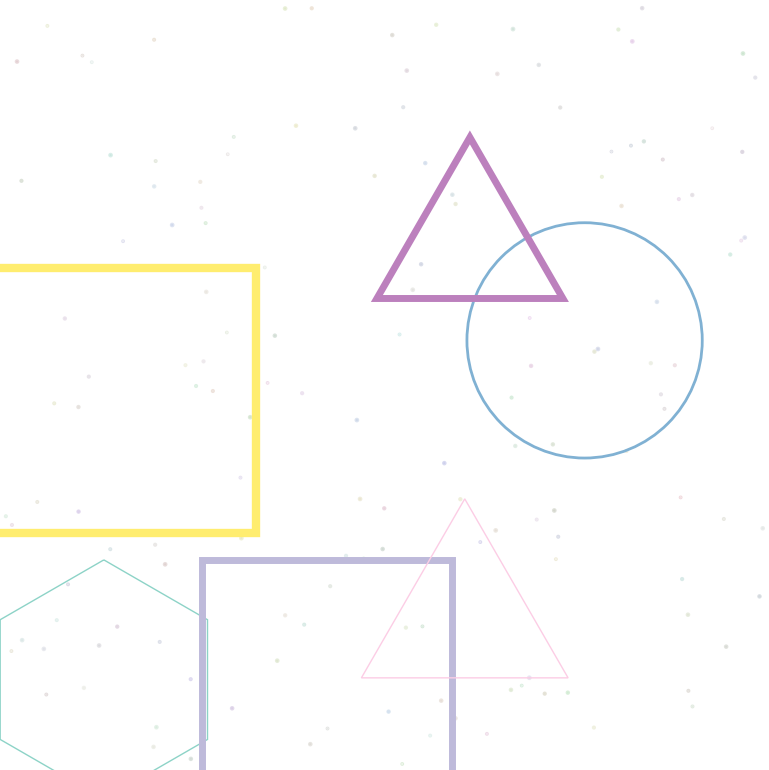[{"shape": "hexagon", "thickness": 0.5, "radius": 0.78, "center": [0.135, 0.117]}, {"shape": "square", "thickness": 2.5, "radius": 0.81, "center": [0.425, 0.111]}, {"shape": "circle", "thickness": 1, "radius": 0.76, "center": [0.759, 0.558]}, {"shape": "triangle", "thickness": 0.5, "radius": 0.77, "center": [0.604, 0.197]}, {"shape": "triangle", "thickness": 2.5, "radius": 0.7, "center": [0.61, 0.682]}, {"shape": "square", "thickness": 3, "radius": 0.86, "center": [0.16, 0.48]}]